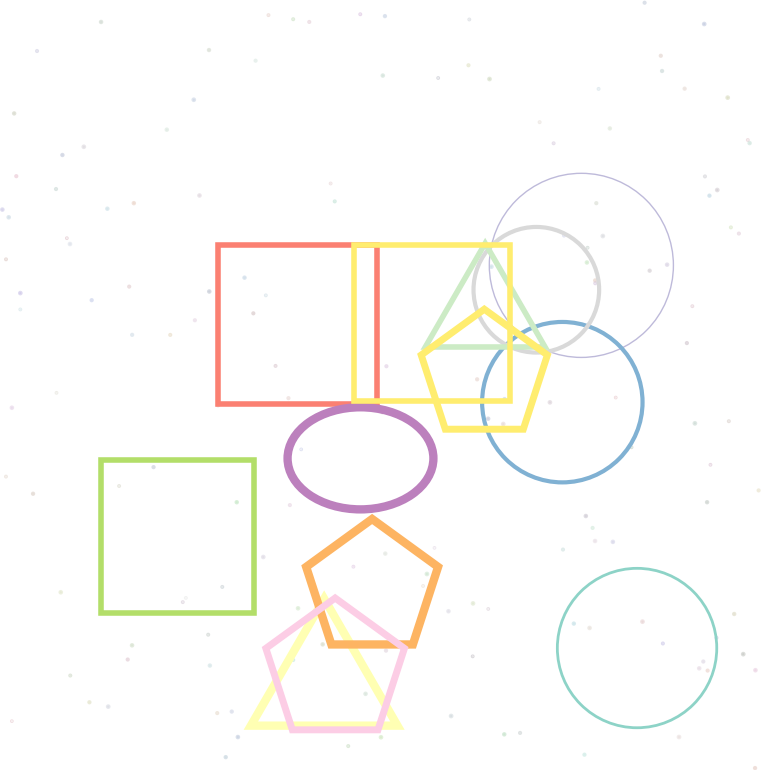[{"shape": "circle", "thickness": 1, "radius": 0.52, "center": [0.827, 0.158]}, {"shape": "triangle", "thickness": 3, "radius": 0.55, "center": [0.421, 0.113]}, {"shape": "circle", "thickness": 0.5, "radius": 0.6, "center": [0.755, 0.655]}, {"shape": "square", "thickness": 2, "radius": 0.52, "center": [0.387, 0.578]}, {"shape": "circle", "thickness": 1.5, "radius": 0.52, "center": [0.73, 0.478]}, {"shape": "pentagon", "thickness": 3, "radius": 0.45, "center": [0.483, 0.236]}, {"shape": "square", "thickness": 2, "radius": 0.5, "center": [0.23, 0.303]}, {"shape": "pentagon", "thickness": 2.5, "radius": 0.47, "center": [0.435, 0.129]}, {"shape": "circle", "thickness": 1.5, "radius": 0.41, "center": [0.697, 0.624]}, {"shape": "oval", "thickness": 3, "radius": 0.47, "center": [0.468, 0.405]}, {"shape": "triangle", "thickness": 2, "radius": 0.45, "center": [0.63, 0.594]}, {"shape": "pentagon", "thickness": 2.5, "radius": 0.43, "center": [0.629, 0.512]}, {"shape": "square", "thickness": 2, "radius": 0.51, "center": [0.561, 0.58]}]